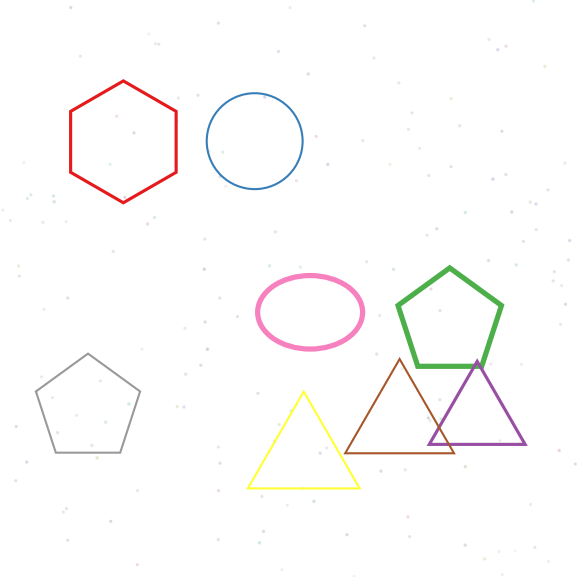[{"shape": "hexagon", "thickness": 1.5, "radius": 0.53, "center": [0.214, 0.754]}, {"shape": "circle", "thickness": 1, "radius": 0.42, "center": [0.441, 0.755]}, {"shape": "pentagon", "thickness": 2.5, "radius": 0.47, "center": [0.779, 0.441]}, {"shape": "triangle", "thickness": 1.5, "radius": 0.48, "center": [0.826, 0.278]}, {"shape": "triangle", "thickness": 1, "radius": 0.56, "center": [0.526, 0.209]}, {"shape": "triangle", "thickness": 1, "radius": 0.54, "center": [0.692, 0.269]}, {"shape": "oval", "thickness": 2.5, "radius": 0.45, "center": [0.537, 0.458]}, {"shape": "pentagon", "thickness": 1, "radius": 0.47, "center": [0.152, 0.292]}]